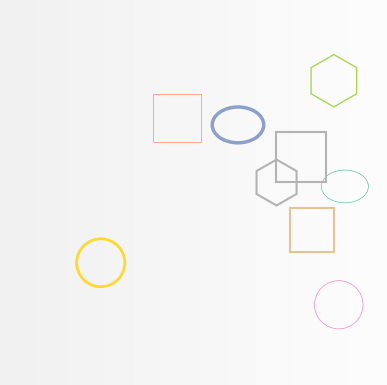[{"shape": "oval", "thickness": 0.5, "radius": 0.3, "center": [0.89, 0.516]}, {"shape": "square", "thickness": 0.5, "radius": 0.31, "center": [0.456, 0.694]}, {"shape": "oval", "thickness": 2.5, "radius": 0.33, "center": [0.614, 0.676]}, {"shape": "circle", "thickness": 0.5, "radius": 0.31, "center": [0.874, 0.208]}, {"shape": "hexagon", "thickness": 1, "radius": 0.34, "center": [0.862, 0.79]}, {"shape": "circle", "thickness": 2, "radius": 0.31, "center": [0.26, 0.318]}, {"shape": "square", "thickness": 1.5, "radius": 0.29, "center": [0.806, 0.402]}, {"shape": "hexagon", "thickness": 1.5, "radius": 0.3, "center": [0.714, 0.526]}, {"shape": "square", "thickness": 1.5, "radius": 0.32, "center": [0.776, 0.593]}]